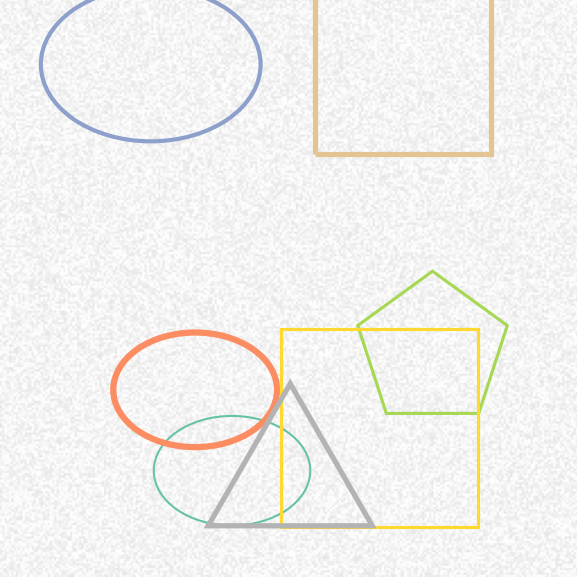[{"shape": "oval", "thickness": 1, "radius": 0.68, "center": [0.402, 0.184]}, {"shape": "oval", "thickness": 3, "radius": 0.71, "center": [0.338, 0.324]}, {"shape": "oval", "thickness": 2, "radius": 0.95, "center": [0.261, 0.888]}, {"shape": "pentagon", "thickness": 1.5, "radius": 0.68, "center": [0.749, 0.393]}, {"shape": "square", "thickness": 1.5, "radius": 0.86, "center": [0.657, 0.258]}, {"shape": "square", "thickness": 2.5, "radius": 0.76, "center": [0.698, 0.884]}, {"shape": "triangle", "thickness": 2.5, "radius": 0.82, "center": [0.503, 0.171]}]